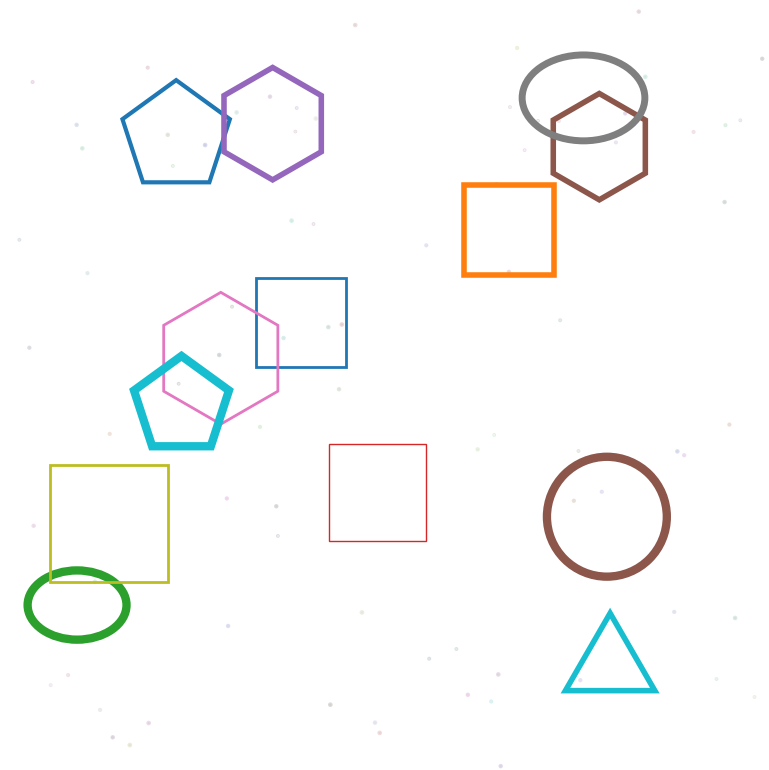[{"shape": "pentagon", "thickness": 1.5, "radius": 0.37, "center": [0.229, 0.823]}, {"shape": "square", "thickness": 1, "radius": 0.29, "center": [0.391, 0.582]}, {"shape": "square", "thickness": 2, "radius": 0.29, "center": [0.661, 0.701]}, {"shape": "oval", "thickness": 3, "radius": 0.32, "center": [0.1, 0.214]}, {"shape": "square", "thickness": 0.5, "radius": 0.31, "center": [0.49, 0.361]}, {"shape": "hexagon", "thickness": 2, "radius": 0.36, "center": [0.354, 0.839]}, {"shape": "hexagon", "thickness": 2, "radius": 0.35, "center": [0.778, 0.81]}, {"shape": "circle", "thickness": 3, "radius": 0.39, "center": [0.788, 0.329]}, {"shape": "hexagon", "thickness": 1, "radius": 0.43, "center": [0.287, 0.535]}, {"shape": "oval", "thickness": 2.5, "radius": 0.4, "center": [0.758, 0.873]}, {"shape": "square", "thickness": 1, "radius": 0.38, "center": [0.142, 0.32]}, {"shape": "triangle", "thickness": 2, "radius": 0.34, "center": [0.792, 0.137]}, {"shape": "pentagon", "thickness": 3, "radius": 0.32, "center": [0.236, 0.473]}]